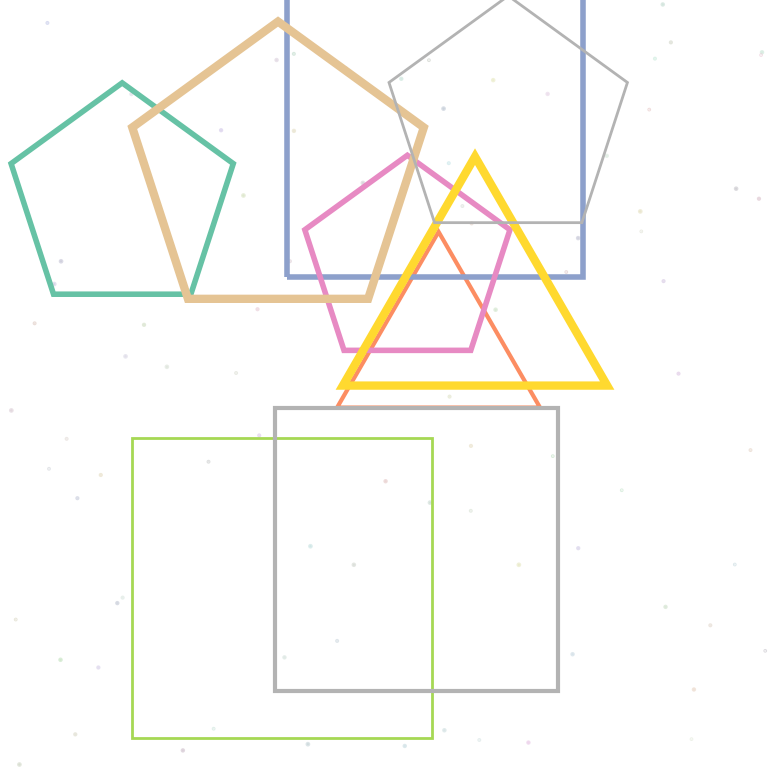[{"shape": "pentagon", "thickness": 2, "radius": 0.76, "center": [0.159, 0.741]}, {"shape": "triangle", "thickness": 1.5, "radius": 0.76, "center": [0.57, 0.547]}, {"shape": "square", "thickness": 2, "radius": 0.96, "center": [0.565, 0.833]}, {"shape": "pentagon", "thickness": 2, "radius": 0.7, "center": [0.529, 0.658]}, {"shape": "square", "thickness": 1, "radius": 0.97, "center": [0.366, 0.236]}, {"shape": "triangle", "thickness": 3, "radius": 0.99, "center": [0.617, 0.598]}, {"shape": "pentagon", "thickness": 3, "radius": 1.0, "center": [0.361, 0.773]}, {"shape": "square", "thickness": 1.5, "radius": 0.92, "center": [0.541, 0.286]}, {"shape": "pentagon", "thickness": 1, "radius": 0.81, "center": [0.66, 0.843]}]